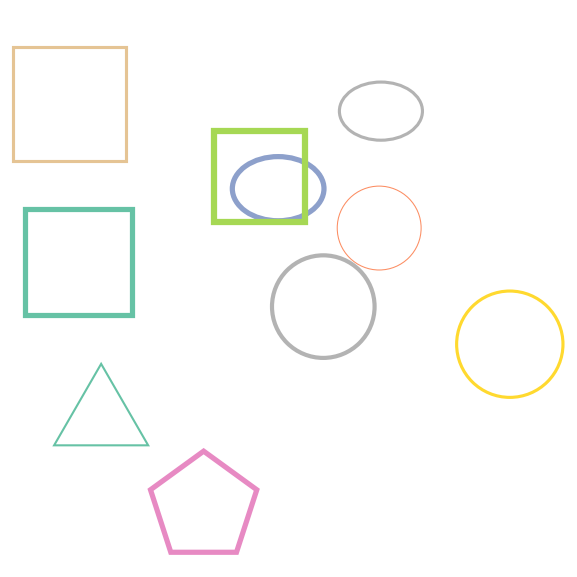[{"shape": "square", "thickness": 2.5, "radius": 0.46, "center": [0.136, 0.545]}, {"shape": "triangle", "thickness": 1, "radius": 0.47, "center": [0.175, 0.275]}, {"shape": "circle", "thickness": 0.5, "radius": 0.36, "center": [0.657, 0.604]}, {"shape": "oval", "thickness": 2.5, "radius": 0.4, "center": [0.482, 0.672]}, {"shape": "pentagon", "thickness": 2.5, "radius": 0.48, "center": [0.353, 0.121]}, {"shape": "square", "thickness": 3, "radius": 0.4, "center": [0.449, 0.694]}, {"shape": "circle", "thickness": 1.5, "radius": 0.46, "center": [0.883, 0.403]}, {"shape": "square", "thickness": 1.5, "radius": 0.49, "center": [0.121, 0.819]}, {"shape": "circle", "thickness": 2, "radius": 0.44, "center": [0.56, 0.468]}, {"shape": "oval", "thickness": 1.5, "radius": 0.36, "center": [0.66, 0.807]}]